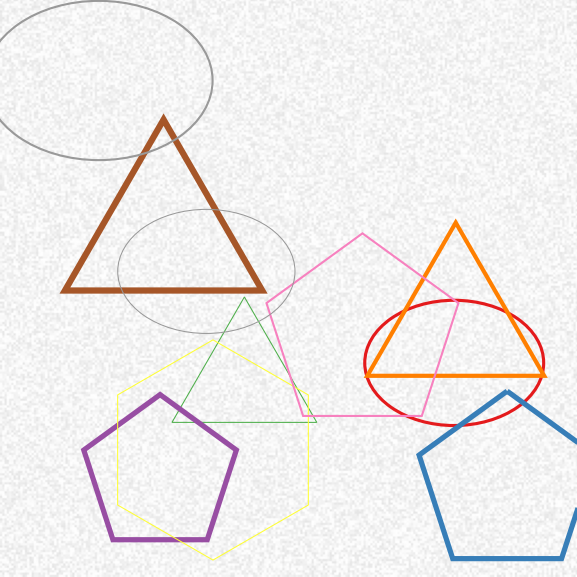[{"shape": "oval", "thickness": 1.5, "radius": 0.77, "center": [0.787, 0.371]}, {"shape": "pentagon", "thickness": 2.5, "radius": 0.8, "center": [0.878, 0.162]}, {"shape": "triangle", "thickness": 0.5, "radius": 0.72, "center": [0.423, 0.34]}, {"shape": "pentagon", "thickness": 2.5, "radius": 0.69, "center": [0.277, 0.177]}, {"shape": "triangle", "thickness": 2, "radius": 0.88, "center": [0.789, 0.437]}, {"shape": "hexagon", "thickness": 0.5, "radius": 0.95, "center": [0.369, 0.22]}, {"shape": "triangle", "thickness": 3, "radius": 0.99, "center": [0.283, 0.595]}, {"shape": "pentagon", "thickness": 1, "radius": 0.87, "center": [0.628, 0.42]}, {"shape": "oval", "thickness": 0.5, "radius": 0.77, "center": [0.357, 0.529]}, {"shape": "oval", "thickness": 1, "radius": 0.98, "center": [0.171, 0.86]}]